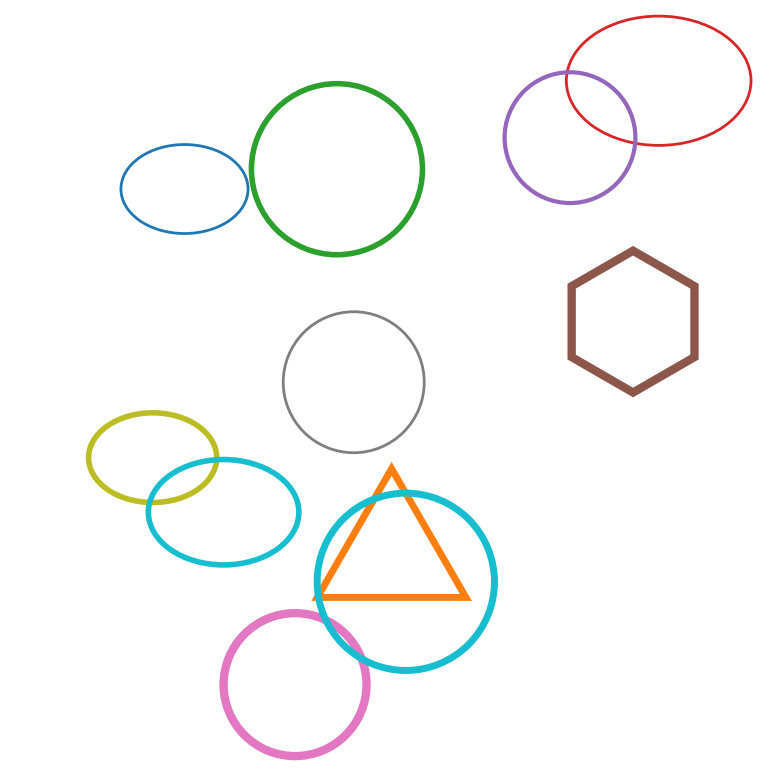[{"shape": "oval", "thickness": 1, "radius": 0.41, "center": [0.24, 0.754]}, {"shape": "triangle", "thickness": 2.5, "radius": 0.56, "center": [0.509, 0.28]}, {"shape": "circle", "thickness": 2, "radius": 0.56, "center": [0.438, 0.78]}, {"shape": "oval", "thickness": 1, "radius": 0.6, "center": [0.855, 0.895]}, {"shape": "circle", "thickness": 1.5, "radius": 0.42, "center": [0.74, 0.821]}, {"shape": "hexagon", "thickness": 3, "radius": 0.46, "center": [0.822, 0.582]}, {"shape": "circle", "thickness": 3, "radius": 0.46, "center": [0.383, 0.111]}, {"shape": "circle", "thickness": 1, "radius": 0.46, "center": [0.459, 0.504]}, {"shape": "oval", "thickness": 2, "radius": 0.42, "center": [0.198, 0.406]}, {"shape": "oval", "thickness": 2, "radius": 0.49, "center": [0.29, 0.335]}, {"shape": "circle", "thickness": 2.5, "radius": 0.58, "center": [0.527, 0.244]}]